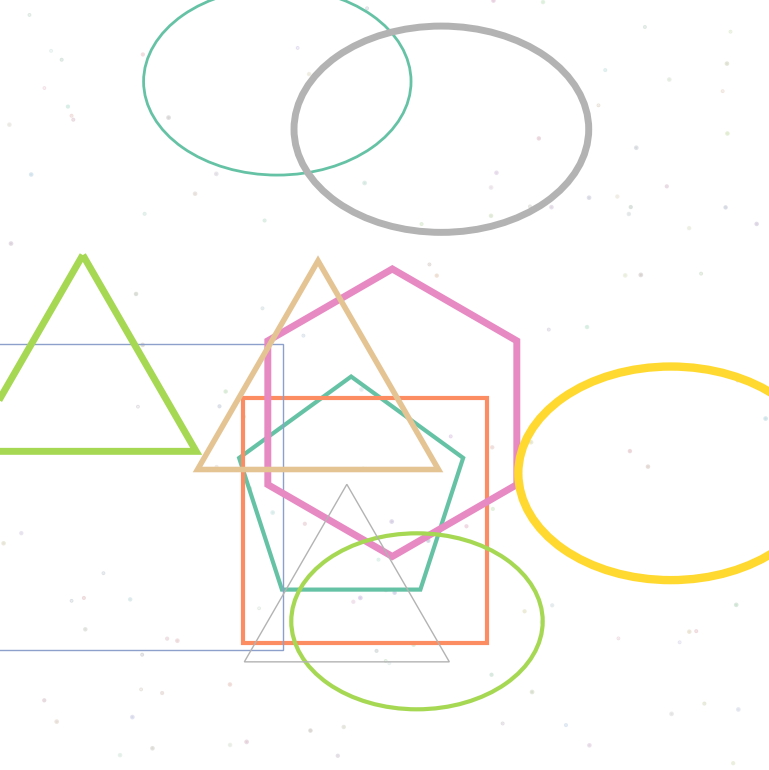[{"shape": "pentagon", "thickness": 1.5, "radius": 0.76, "center": [0.456, 0.358]}, {"shape": "oval", "thickness": 1, "radius": 0.87, "center": [0.36, 0.894]}, {"shape": "square", "thickness": 1.5, "radius": 0.79, "center": [0.474, 0.324]}, {"shape": "square", "thickness": 0.5, "radius": 0.99, "center": [0.168, 0.354]}, {"shape": "hexagon", "thickness": 2.5, "radius": 0.93, "center": [0.51, 0.464]}, {"shape": "oval", "thickness": 1.5, "radius": 0.82, "center": [0.542, 0.193]}, {"shape": "triangle", "thickness": 2.5, "radius": 0.85, "center": [0.108, 0.499]}, {"shape": "oval", "thickness": 3, "radius": 0.99, "center": [0.871, 0.385]}, {"shape": "triangle", "thickness": 2, "radius": 0.9, "center": [0.413, 0.481]}, {"shape": "oval", "thickness": 2.5, "radius": 0.96, "center": [0.573, 0.832]}, {"shape": "triangle", "thickness": 0.5, "radius": 0.77, "center": [0.45, 0.217]}]